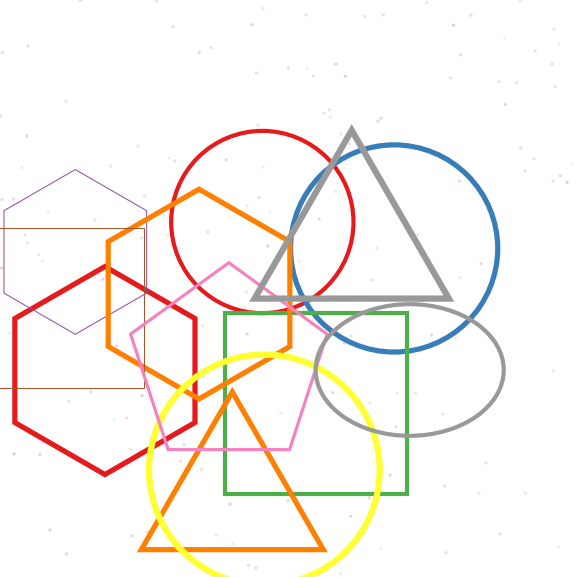[{"shape": "circle", "thickness": 2, "radius": 0.79, "center": [0.454, 0.615]}, {"shape": "hexagon", "thickness": 2.5, "radius": 0.9, "center": [0.182, 0.358]}, {"shape": "circle", "thickness": 2.5, "radius": 0.9, "center": [0.682, 0.569]}, {"shape": "square", "thickness": 2, "radius": 0.78, "center": [0.547, 0.301]}, {"shape": "hexagon", "thickness": 0.5, "radius": 0.71, "center": [0.13, 0.563]}, {"shape": "triangle", "thickness": 2.5, "radius": 0.91, "center": [0.402, 0.138]}, {"shape": "hexagon", "thickness": 2.5, "radius": 0.91, "center": [0.345, 0.49]}, {"shape": "circle", "thickness": 3, "radius": 1.0, "center": [0.458, 0.185]}, {"shape": "square", "thickness": 0.5, "radius": 0.69, "center": [0.111, 0.465]}, {"shape": "pentagon", "thickness": 1.5, "radius": 0.89, "center": [0.396, 0.365]}, {"shape": "triangle", "thickness": 3, "radius": 0.97, "center": [0.609, 0.579]}, {"shape": "oval", "thickness": 2, "radius": 0.81, "center": [0.709, 0.358]}]